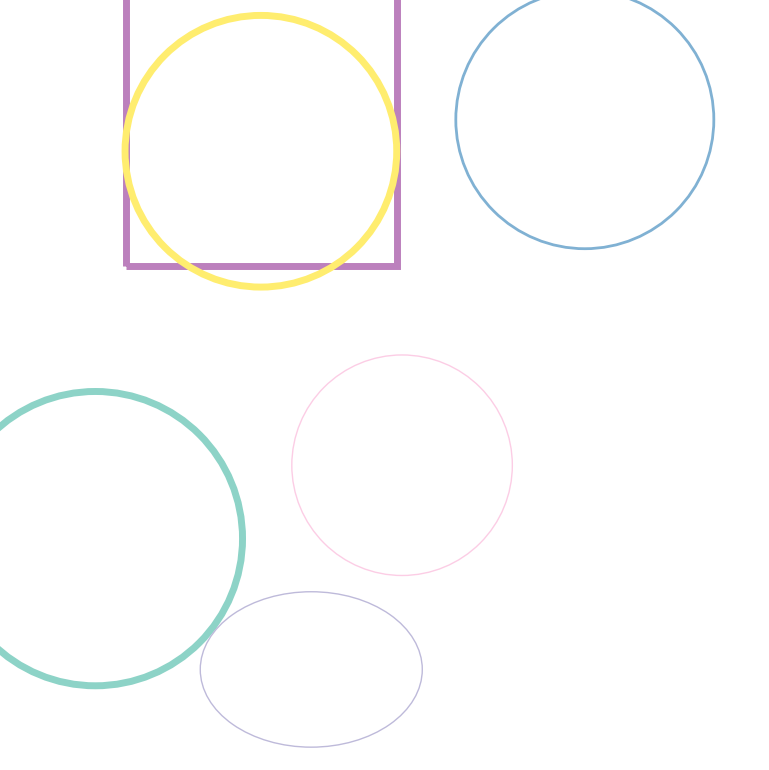[{"shape": "circle", "thickness": 2.5, "radius": 0.96, "center": [0.124, 0.3]}, {"shape": "oval", "thickness": 0.5, "radius": 0.72, "center": [0.404, 0.131]}, {"shape": "circle", "thickness": 1, "radius": 0.84, "center": [0.76, 0.845]}, {"shape": "circle", "thickness": 0.5, "radius": 0.72, "center": [0.522, 0.396]}, {"shape": "square", "thickness": 2.5, "radius": 0.88, "center": [0.339, 0.83]}, {"shape": "circle", "thickness": 2.5, "radius": 0.88, "center": [0.339, 0.804]}]